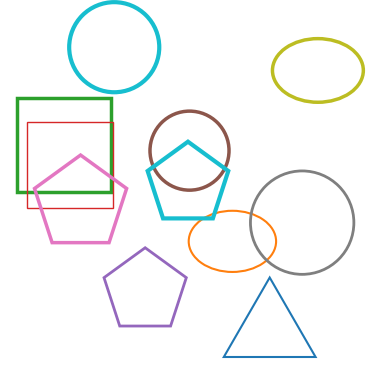[{"shape": "triangle", "thickness": 1.5, "radius": 0.69, "center": [0.701, 0.142]}, {"shape": "oval", "thickness": 1.5, "radius": 0.57, "center": [0.604, 0.373]}, {"shape": "square", "thickness": 2.5, "radius": 0.61, "center": [0.166, 0.622]}, {"shape": "square", "thickness": 1, "radius": 0.56, "center": [0.181, 0.572]}, {"shape": "pentagon", "thickness": 2, "radius": 0.56, "center": [0.377, 0.244]}, {"shape": "circle", "thickness": 2.5, "radius": 0.51, "center": [0.492, 0.609]}, {"shape": "pentagon", "thickness": 2.5, "radius": 0.63, "center": [0.209, 0.471]}, {"shape": "circle", "thickness": 2, "radius": 0.67, "center": [0.785, 0.422]}, {"shape": "oval", "thickness": 2.5, "radius": 0.59, "center": [0.826, 0.817]}, {"shape": "circle", "thickness": 3, "radius": 0.58, "center": [0.297, 0.877]}, {"shape": "pentagon", "thickness": 3, "radius": 0.55, "center": [0.488, 0.522]}]